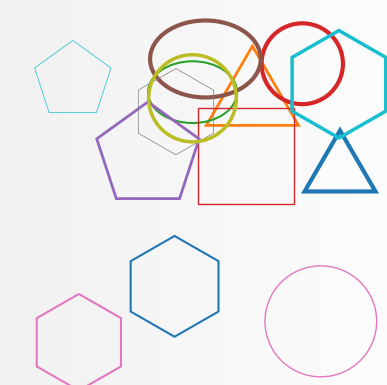[{"shape": "triangle", "thickness": 3, "radius": 0.53, "center": [0.877, 0.556]}, {"shape": "hexagon", "thickness": 1.5, "radius": 0.65, "center": [0.45, 0.256]}, {"shape": "triangle", "thickness": 2, "radius": 0.69, "center": [0.651, 0.743]}, {"shape": "oval", "thickness": 1.5, "radius": 0.57, "center": [0.497, 0.761]}, {"shape": "square", "thickness": 1, "radius": 0.62, "center": [0.635, 0.595]}, {"shape": "circle", "thickness": 3, "radius": 0.52, "center": [0.78, 0.834]}, {"shape": "pentagon", "thickness": 2, "radius": 0.69, "center": [0.382, 0.596]}, {"shape": "oval", "thickness": 3, "radius": 0.71, "center": [0.53, 0.847]}, {"shape": "circle", "thickness": 1, "radius": 0.72, "center": [0.828, 0.165]}, {"shape": "hexagon", "thickness": 1.5, "radius": 0.63, "center": [0.203, 0.111]}, {"shape": "hexagon", "thickness": 0.5, "radius": 0.56, "center": [0.454, 0.71]}, {"shape": "circle", "thickness": 2.5, "radius": 0.57, "center": [0.497, 0.745]}, {"shape": "pentagon", "thickness": 0.5, "radius": 0.52, "center": [0.188, 0.791]}, {"shape": "hexagon", "thickness": 2.5, "radius": 0.7, "center": [0.875, 0.781]}]